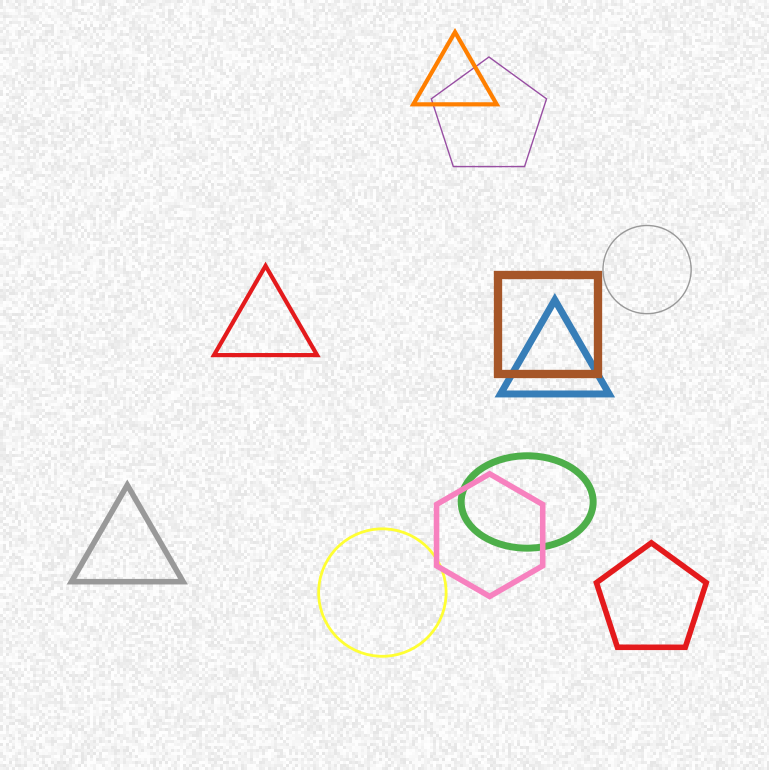[{"shape": "triangle", "thickness": 1.5, "radius": 0.39, "center": [0.345, 0.577]}, {"shape": "pentagon", "thickness": 2, "radius": 0.37, "center": [0.846, 0.22]}, {"shape": "triangle", "thickness": 2.5, "radius": 0.41, "center": [0.721, 0.529]}, {"shape": "oval", "thickness": 2.5, "radius": 0.43, "center": [0.685, 0.348]}, {"shape": "pentagon", "thickness": 0.5, "radius": 0.39, "center": [0.635, 0.847]}, {"shape": "triangle", "thickness": 1.5, "radius": 0.31, "center": [0.591, 0.896]}, {"shape": "circle", "thickness": 1, "radius": 0.41, "center": [0.497, 0.23]}, {"shape": "square", "thickness": 3, "radius": 0.32, "center": [0.712, 0.578]}, {"shape": "hexagon", "thickness": 2, "radius": 0.4, "center": [0.636, 0.305]}, {"shape": "triangle", "thickness": 2, "radius": 0.42, "center": [0.165, 0.286]}, {"shape": "circle", "thickness": 0.5, "radius": 0.29, "center": [0.84, 0.65]}]